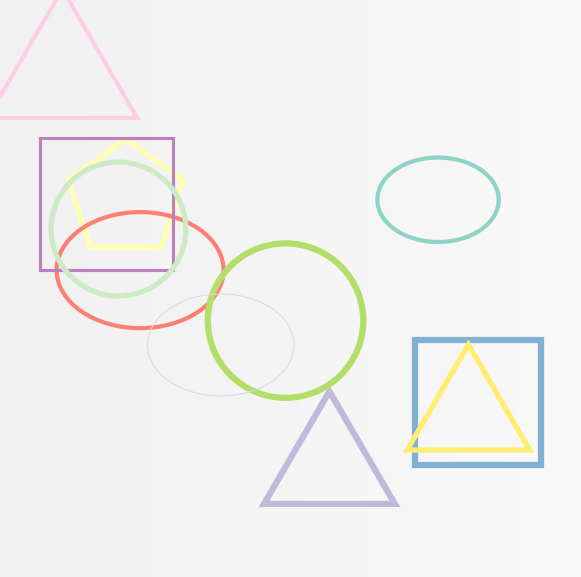[{"shape": "oval", "thickness": 2, "radius": 0.52, "center": [0.754, 0.653]}, {"shape": "pentagon", "thickness": 2.5, "radius": 0.52, "center": [0.216, 0.655]}, {"shape": "triangle", "thickness": 3, "radius": 0.65, "center": [0.567, 0.192]}, {"shape": "oval", "thickness": 2, "radius": 0.72, "center": [0.241, 0.531]}, {"shape": "square", "thickness": 3, "radius": 0.54, "center": [0.823, 0.302]}, {"shape": "circle", "thickness": 3, "radius": 0.67, "center": [0.491, 0.444]}, {"shape": "triangle", "thickness": 2, "radius": 0.74, "center": [0.107, 0.869]}, {"shape": "oval", "thickness": 0.5, "radius": 0.63, "center": [0.38, 0.402]}, {"shape": "square", "thickness": 1.5, "radius": 0.57, "center": [0.184, 0.646]}, {"shape": "circle", "thickness": 2.5, "radius": 0.58, "center": [0.204, 0.602]}, {"shape": "triangle", "thickness": 2.5, "radius": 0.61, "center": [0.806, 0.281]}]